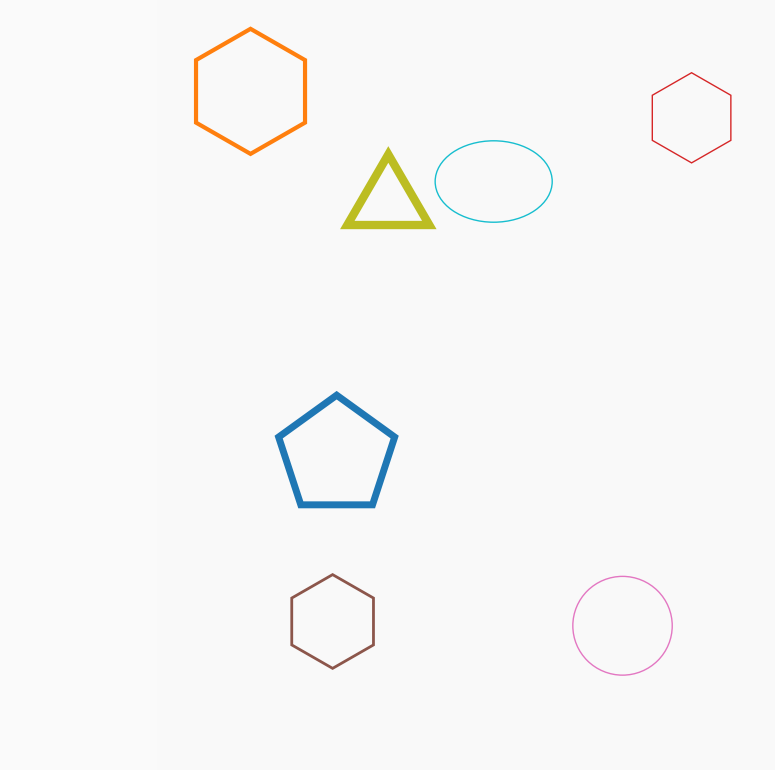[{"shape": "pentagon", "thickness": 2.5, "radius": 0.39, "center": [0.434, 0.408]}, {"shape": "hexagon", "thickness": 1.5, "radius": 0.41, "center": [0.323, 0.881]}, {"shape": "hexagon", "thickness": 0.5, "radius": 0.29, "center": [0.892, 0.847]}, {"shape": "hexagon", "thickness": 1, "radius": 0.3, "center": [0.429, 0.193]}, {"shape": "circle", "thickness": 0.5, "radius": 0.32, "center": [0.803, 0.187]}, {"shape": "triangle", "thickness": 3, "radius": 0.31, "center": [0.501, 0.738]}, {"shape": "oval", "thickness": 0.5, "radius": 0.38, "center": [0.637, 0.764]}]